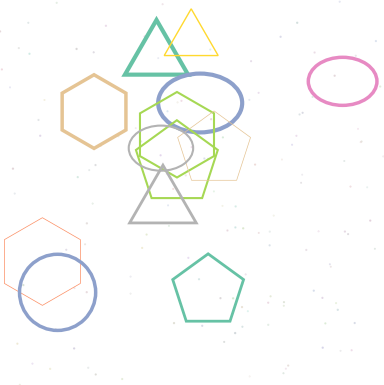[{"shape": "pentagon", "thickness": 2, "radius": 0.48, "center": [0.541, 0.244]}, {"shape": "triangle", "thickness": 3, "radius": 0.47, "center": [0.406, 0.853]}, {"shape": "hexagon", "thickness": 0.5, "radius": 0.57, "center": [0.11, 0.321]}, {"shape": "circle", "thickness": 2.5, "radius": 0.49, "center": [0.15, 0.241]}, {"shape": "oval", "thickness": 3, "radius": 0.55, "center": [0.52, 0.732]}, {"shape": "oval", "thickness": 2.5, "radius": 0.45, "center": [0.89, 0.789]}, {"shape": "pentagon", "thickness": 1.5, "radius": 0.56, "center": [0.459, 0.576]}, {"shape": "hexagon", "thickness": 1.5, "radius": 0.56, "center": [0.46, 0.65]}, {"shape": "triangle", "thickness": 1, "radius": 0.4, "center": [0.497, 0.896]}, {"shape": "pentagon", "thickness": 0.5, "radius": 0.5, "center": [0.556, 0.612]}, {"shape": "hexagon", "thickness": 2.5, "radius": 0.48, "center": [0.244, 0.71]}, {"shape": "oval", "thickness": 1.5, "radius": 0.42, "center": [0.418, 0.615]}, {"shape": "triangle", "thickness": 2, "radius": 0.5, "center": [0.423, 0.471]}]